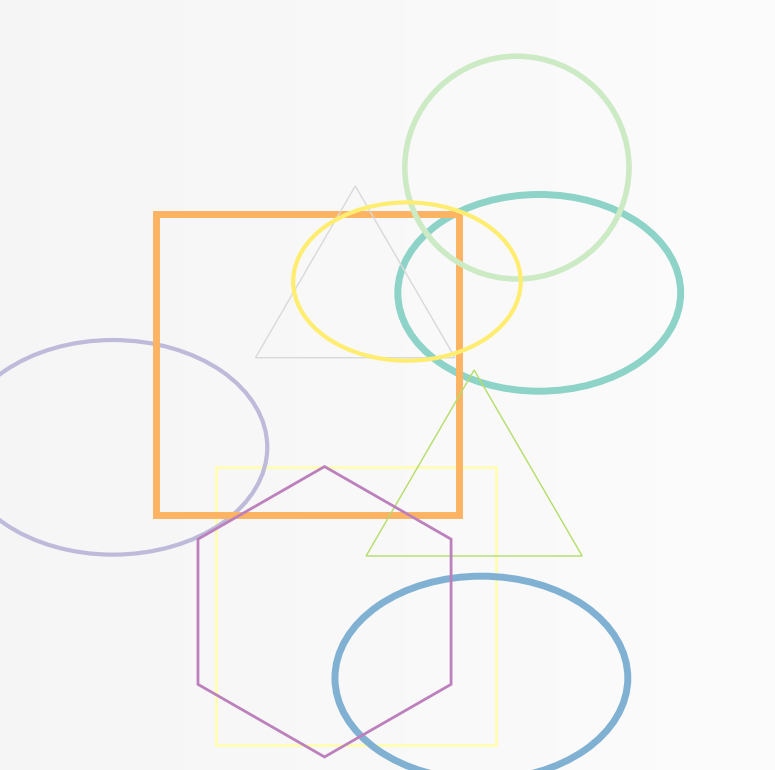[{"shape": "oval", "thickness": 2.5, "radius": 0.91, "center": [0.696, 0.62]}, {"shape": "square", "thickness": 1, "radius": 0.9, "center": [0.459, 0.213]}, {"shape": "oval", "thickness": 1.5, "radius": 1.0, "center": [0.146, 0.419]}, {"shape": "oval", "thickness": 2.5, "radius": 0.94, "center": [0.621, 0.119]}, {"shape": "square", "thickness": 2.5, "radius": 0.98, "center": [0.397, 0.526]}, {"shape": "triangle", "thickness": 0.5, "radius": 0.81, "center": [0.612, 0.358]}, {"shape": "triangle", "thickness": 0.5, "radius": 0.74, "center": [0.458, 0.61]}, {"shape": "hexagon", "thickness": 1, "radius": 0.94, "center": [0.419, 0.206]}, {"shape": "circle", "thickness": 2, "radius": 0.72, "center": [0.667, 0.782]}, {"shape": "oval", "thickness": 1.5, "radius": 0.73, "center": [0.525, 0.634]}]